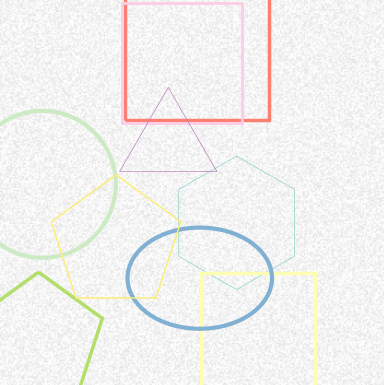[{"shape": "hexagon", "thickness": 0.5, "radius": 0.87, "center": [0.614, 0.421]}, {"shape": "square", "thickness": 2.5, "radius": 0.74, "center": [0.67, 0.142]}, {"shape": "square", "thickness": 2.5, "radius": 0.94, "center": [0.512, 0.875]}, {"shape": "oval", "thickness": 3, "radius": 0.94, "center": [0.519, 0.277]}, {"shape": "pentagon", "thickness": 2.5, "radius": 0.87, "center": [0.1, 0.119]}, {"shape": "square", "thickness": 2, "radius": 0.78, "center": [0.473, 0.836]}, {"shape": "triangle", "thickness": 0.5, "radius": 0.73, "center": [0.437, 0.627]}, {"shape": "circle", "thickness": 3, "radius": 0.95, "center": [0.11, 0.521]}, {"shape": "pentagon", "thickness": 1, "radius": 0.88, "center": [0.301, 0.369]}]